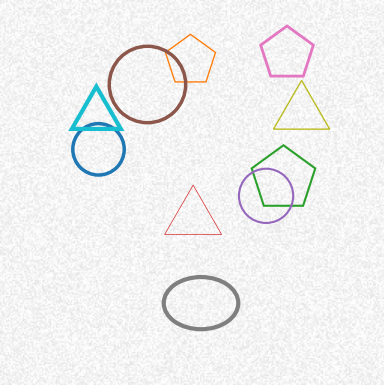[{"shape": "circle", "thickness": 2.5, "radius": 0.33, "center": [0.256, 0.612]}, {"shape": "pentagon", "thickness": 1, "radius": 0.34, "center": [0.495, 0.843]}, {"shape": "pentagon", "thickness": 1.5, "radius": 0.43, "center": [0.736, 0.536]}, {"shape": "triangle", "thickness": 0.5, "radius": 0.43, "center": [0.502, 0.434]}, {"shape": "circle", "thickness": 1.5, "radius": 0.35, "center": [0.691, 0.491]}, {"shape": "circle", "thickness": 2.5, "radius": 0.5, "center": [0.383, 0.781]}, {"shape": "pentagon", "thickness": 2, "radius": 0.36, "center": [0.746, 0.861]}, {"shape": "oval", "thickness": 3, "radius": 0.48, "center": [0.522, 0.213]}, {"shape": "triangle", "thickness": 1, "radius": 0.42, "center": [0.783, 0.707]}, {"shape": "triangle", "thickness": 3, "radius": 0.37, "center": [0.25, 0.702]}]